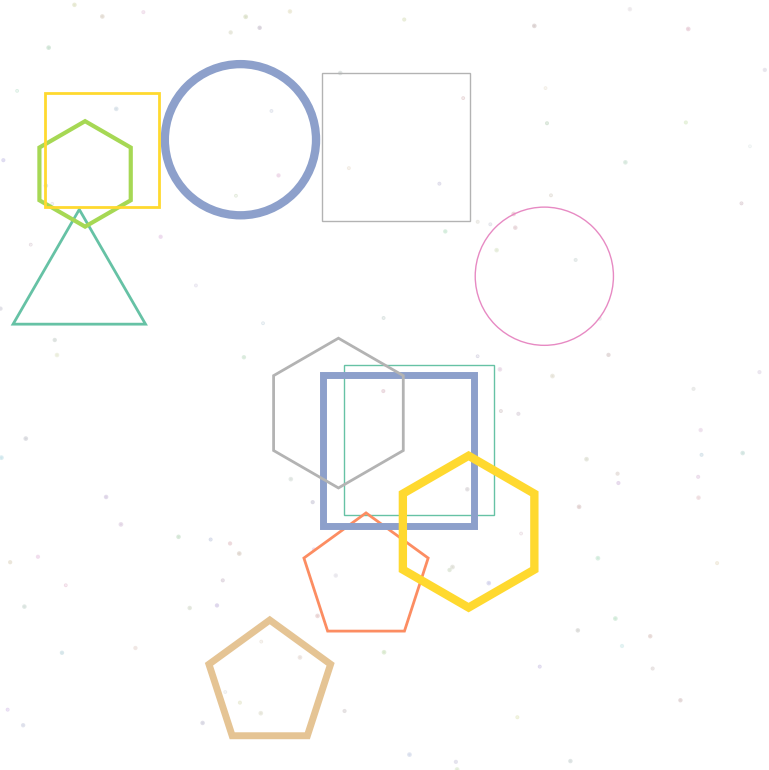[{"shape": "triangle", "thickness": 1, "radius": 0.5, "center": [0.103, 0.629]}, {"shape": "square", "thickness": 0.5, "radius": 0.49, "center": [0.545, 0.429]}, {"shape": "pentagon", "thickness": 1, "radius": 0.42, "center": [0.475, 0.249]}, {"shape": "circle", "thickness": 3, "radius": 0.49, "center": [0.312, 0.819]}, {"shape": "square", "thickness": 2.5, "radius": 0.49, "center": [0.518, 0.415]}, {"shape": "circle", "thickness": 0.5, "radius": 0.45, "center": [0.707, 0.641]}, {"shape": "hexagon", "thickness": 1.5, "radius": 0.34, "center": [0.11, 0.774]}, {"shape": "hexagon", "thickness": 3, "radius": 0.49, "center": [0.609, 0.31]}, {"shape": "square", "thickness": 1, "radius": 0.37, "center": [0.132, 0.806]}, {"shape": "pentagon", "thickness": 2.5, "radius": 0.42, "center": [0.35, 0.112]}, {"shape": "hexagon", "thickness": 1, "radius": 0.49, "center": [0.44, 0.464]}, {"shape": "square", "thickness": 0.5, "radius": 0.48, "center": [0.515, 0.809]}]